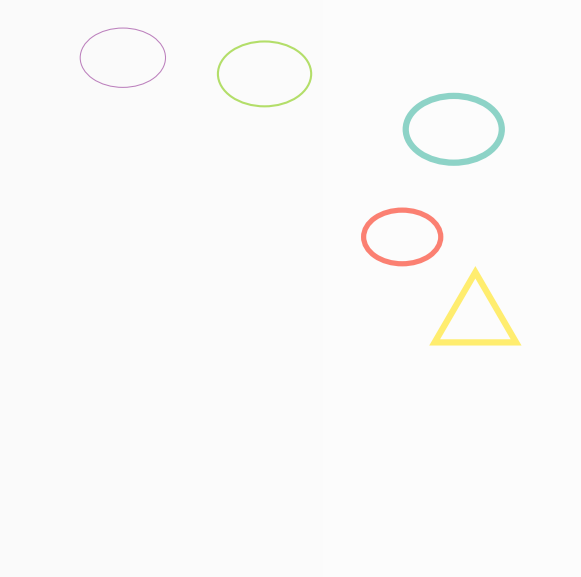[{"shape": "oval", "thickness": 3, "radius": 0.41, "center": [0.781, 0.775]}, {"shape": "oval", "thickness": 2.5, "radius": 0.33, "center": [0.692, 0.589]}, {"shape": "oval", "thickness": 1, "radius": 0.4, "center": [0.455, 0.871]}, {"shape": "oval", "thickness": 0.5, "radius": 0.37, "center": [0.211, 0.899]}, {"shape": "triangle", "thickness": 3, "radius": 0.4, "center": [0.818, 0.447]}]